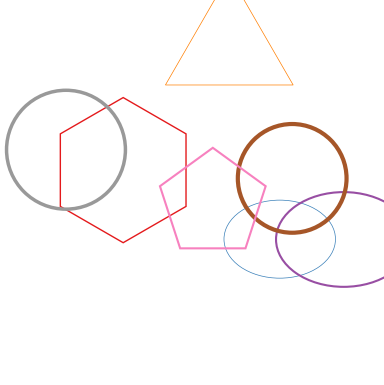[{"shape": "hexagon", "thickness": 1, "radius": 0.94, "center": [0.32, 0.558]}, {"shape": "oval", "thickness": 0.5, "radius": 0.72, "center": [0.727, 0.379]}, {"shape": "oval", "thickness": 1.5, "radius": 0.88, "center": [0.893, 0.378]}, {"shape": "triangle", "thickness": 0.5, "radius": 0.96, "center": [0.596, 0.875]}, {"shape": "circle", "thickness": 3, "radius": 0.71, "center": [0.759, 0.537]}, {"shape": "pentagon", "thickness": 1.5, "radius": 0.72, "center": [0.553, 0.472]}, {"shape": "circle", "thickness": 2.5, "radius": 0.77, "center": [0.171, 0.611]}]